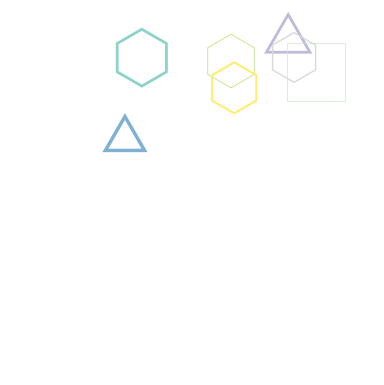[{"shape": "hexagon", "thickness": 2, "radius": 0.37, "center": [0.368, 0.85]}, {"shape": "triangle", "thickness": 2, "radius": 0.33, "center": [0.749, 0.897]}, {"shape": "triangle", "thickness": 2.5, "radius": 0.29, "center": [0.325, 0.639]}, {"shape": "hexagon", "thickness": 0.5, "radius": 0.35, "center": [0.6, 0.841]}, {"shape": "hexagon", "thickness": 1, "radius": 0.32, "center": [0.764, 0.851]}, {"shape": "square", "thickness": 0.5, "radius": 0.38, "center": [0.821, 0.814]}, {"shape": "hexagon", "thickness": 1.5, "radius": 0.33, "center": [0.608, 0.772]}]